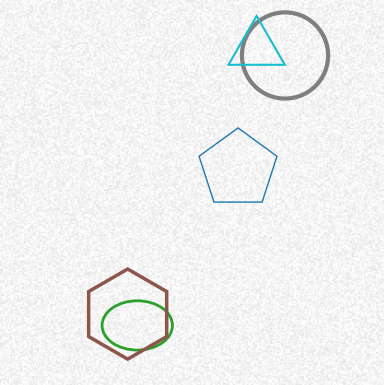[{"shape": "pentagon", "thickness": 1, "radius": 0.53, "center": [0.618, 0.561]}, {"shape": "oval", "thickness": 2, "radius": 0.46, "center": [0.357, 0.155]}, {"shape": "hexagon", "thickness": 2.5, "radius": 0.59, "center": [0.332, 0.184]}, {"shape": "circle", "thickness": 3, "radius": 0.56, "center": [0.74, 0.856]}, {"shape": "triangle", "thickness": 1.5, "radius": 0.42, "center": [0.667, 0.874]}]